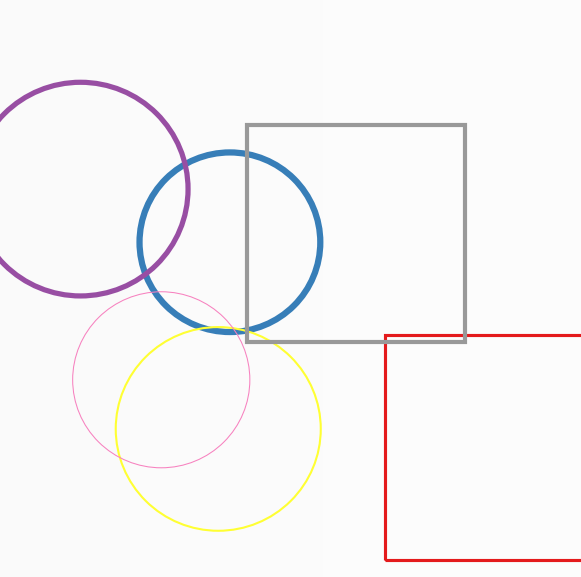[{"shape": "square", "thickness": 1.5, "radius": 0.97, "center": [0.856, 0.224]}, {"shape": "circle", "thickness": 3, "radius": 0.78, "center": [0.396, 0.58]}, {"shape": "circle", "thickness": 2.5, "radius": 0.92, "center": [0.139, 0.672]}, {"shape": "circle", "thickness": 1, "radius": 0.88, "center": [0.375, 0.256]}, {"shape": "circle", "thickness": 0.5, "radius": 0.76, "center": [0.277, 0.342]}, {"shape": "square", "thickness": 2, "radius": 0.94, "center": [0.613, 0.596]}]